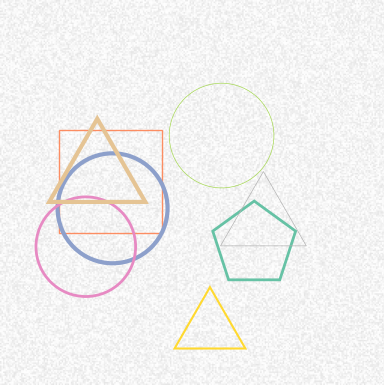[{"shape": "pentagon", "thickness": 2, "radius": 0.57, "center": [0.66, 0.365]}, {"shape": "square", "thickness": 1, "radius": 0.67, "center": [0.287, 0.528]}, {"shape": "circle", "thickness": 3, "radius": 0.71, "center": [0.292, 0.459]}, {"shape": "circle", "thickness": 2, "radius": 0.65, "center": [0.223, 0.359]}, {"shape": "circle", "thickness": 0.5, "radius": 0.68, "center": [0.576, 0.648]}, {"shape": "triangle", "thickness": 1.5, "radius": 0.53, "center": [0.545, 0.148]}, {"shape": "triangle", "thickness": 3, "radius": 0.72, "center": [0.253, 0.548]}, {"shape": "triangle", "thickness": 0.5, "radius": 0.64, "center": [0.684, 0.426]}]